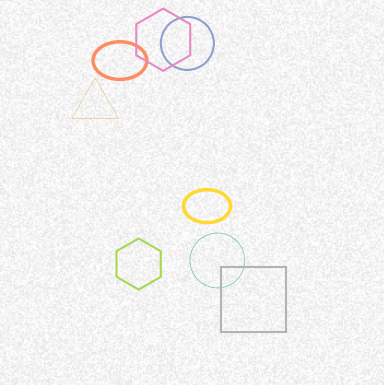[{"shape": "circle", "thickness": 0.5, "radius": 0.36, "center": [0.565, 0.323]}, {"shape": "oval", "thickness": 2.5, "radius": 0.35, "center": [0.311, 0.843]}, {"shape": "circle", "thickness": 1.5, "radius": 0.34, "center": [0.487, 0.887]}, {"shape": "hexagon", "thickness": 1.5, "radius": 0.4, "center": [0.424, 0.897]}, {"shape": "hexagon", "thickness": 1.5, "radius": 0.33, "center": [0.36, 0.314]}, {"shape": "oval", "thickness": 2.5, "radius": 0.31, "center": [0.538, 0.465]}, {"shape": "triangle", "thickness": 0.5, "radius": 0.35, "center": [0.247, 0.727]}, {"shape": "square", "thickness": 1.5, "radius": 0.42, "center": [0.658, 0.222]}]